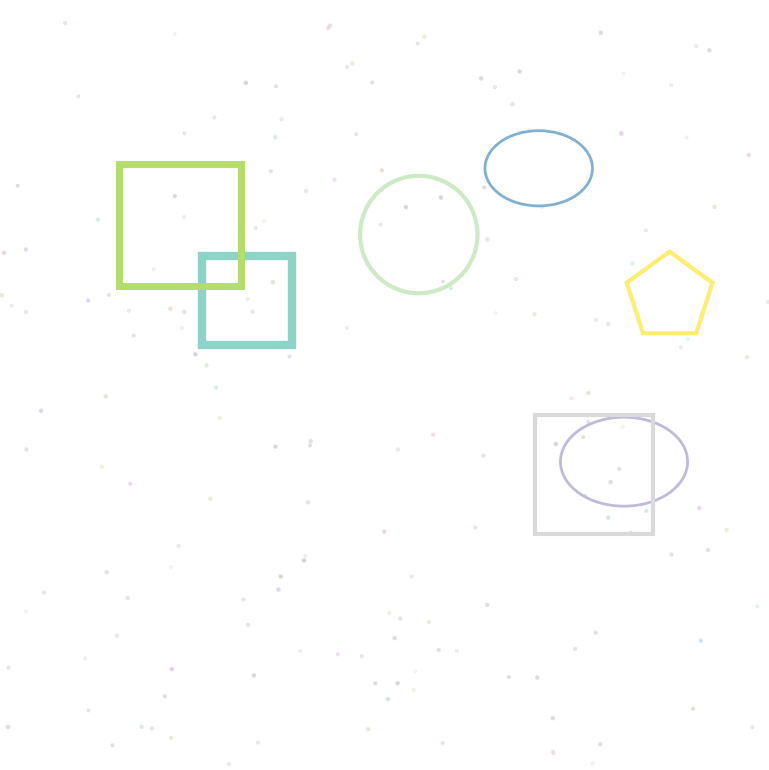[{"shape": "square", "thickness": 3, "radius": 0.29, "center": [0.321, 0.61]}, {"shape": "oval", "thickness": 1, "radius": 0.41, "center": [0.81, 0.4]}, {"shape": "oval", "thickness": 1, "radius": 0.35, "center": [0.7, 0.781]}, {"shape": "square", "thickness": 2.5, "radius": 0.4, "center": [0.234, 0.708]}, {"shape": "square", "thickness": 1.5, "radius": 0.38, "center": [0.771, 0.384]}, {"shape": "circle", "thickness": 1.5, "radius": 0.38, "center": [0.544, 0.695]}, {"shape": "pentagon", "thickness": 1.5, "radius": 0.29, "center": [0.87, 0.615]}]